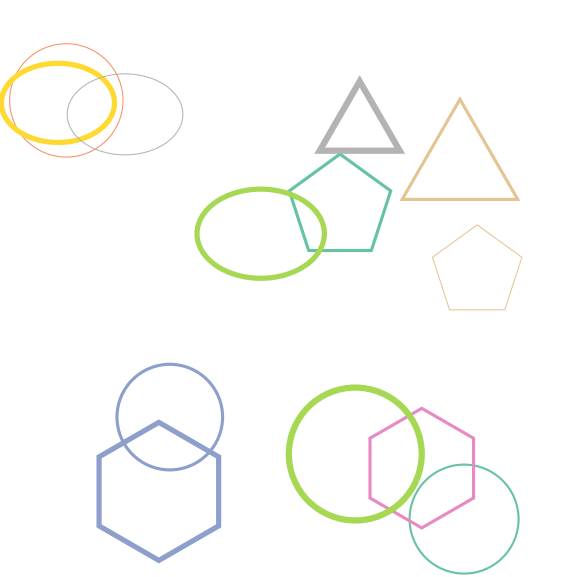[{"shape": "circle", "thickness": 1, "radius": 0.47, "center": [0.804, 0.1]}, {"shape": "pentagon", "thickness": 1.5, "radius": 0.46, "center": [0.589, 0.64]}, {"shape": "circle", "thickness": 0.5, "radius": 0.49, "center": [0.115, 0.825]}, {"shape": "hexagon", "thickness": 2.5, "radius": 0.6, "center": [0.275, 0.148]}, {"shape": "circle", "thickness": 1.5, "radius": 0.46, "center": [0.294, 0.277]}, {"shape": "hexagon", "thickness": 1.5, "radius": 0.52, "center": [0.73, 0.189]}, {"shape": "circle", "thickness": 3, "radius": 0.58, "center": [0.615, 0.213]}, {"shape": "oval", "thickness": 2.5, "radius": 0.55, "center": [0.451, 0.594]}, {"shape": "oval", "thickness": 2.5, "radius": 0.49, "center": [0.1, 0.821]}, {"shape": "triangle", "thickness": 1.5, "radius": 0.58, "center": [0.796, 0.712]}, {"shape": "pentagon", "thickness": 0.5, "radius": 0.41, "center": [0.826, 0.528]}, {"shape": "triangle", "thickness": 3, "radius": 0.4, "center": [0.623, 0.778]}, {"shape": "oval", "thickness": 0.5, "radius": 0.5, "center": [0.216, 0.801]}]